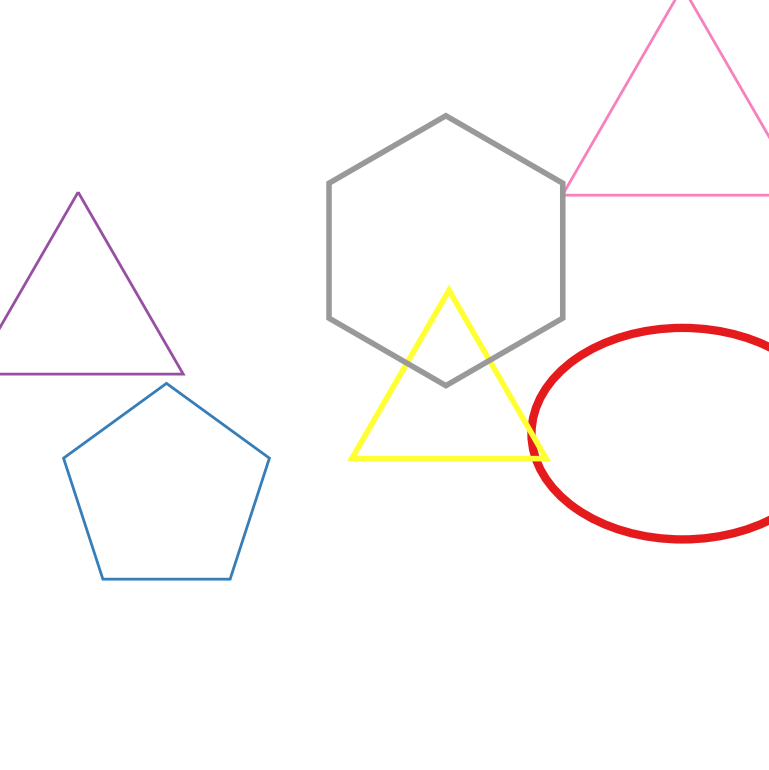[{"shape": "oval", "thickness": 3, "radius": 0.98, "center": [0.886, 0.437]}, {"shape": "pentagon", "thickness": 1, "radius": 0.7, "center": [0.216, 0.362]}, {"shape": "triangle", "thickness": 1, "radius": 0.79, "center": [0.101, 0.593]}, {"shape": "triangle", "thickness": 2, "radius": 0.73, "center": [0.583, 0.477]}, {"shape": "triangle", "thickness": 1, "radius": 0.9, "center": [0.886, 0.837]}, {"shape": "hexagon", "thickness": 2, "radius": 0.88, "center": [0.579, 0.674]}]